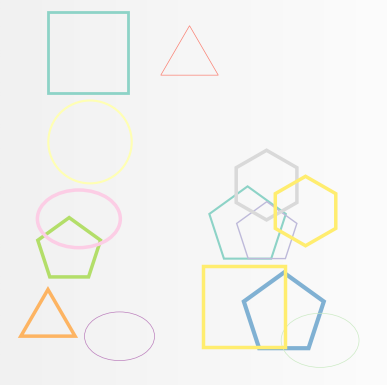[{"shape": "square", "thickness": 2, "radius": 0.52, "center": [0.227, 0.864]}, {"shape": "pentagon", "thickness": 1.5, "radius": 0.52, "center": [0.639, 0.412]}, {"shape": "circle", "thickness": 1.5, "radius": 0.54, "center": [0.232, 0.631]}, {"shape": "pentagon", "thickness": 1, "radius": 0.41, "center": [0.688, 0.394]}, {"shape": "triangle", "thickness": 0.5, "radius": 0.43, "center": [0.489, 0.848]}, {"shape": "pentagon", "thickness": 3, "radius": 0.54, "center": [0.732, 0.183]}, {"shape": "triangle", "thickness": 2.5, "radius": 0.4, "center": [0.124, 0.167]}, {"shape": "pentagon", "thickness": 2.5, "radius": 0.43, "center": [0.179, 0.35]}, {"shape": "oval", "thickness": 2.5, "radius": 0.54, "center": [0.204, 0.432]}, {"shape": "hexagon", "thickness": 2.5, "radius": 0.45, "center": [0.688, 0.519]}, {"shape": "oval", "thickness": 0.5, "radius": 0.45, "center": [0.308, 0.127]}, {"shape": "oval", "thickness": 0.5, "radius": 0.5, "center": [0.826, 0.116]}, {"shape": "square", "thickness": 2.5, "radius": 0.53, "center": [0.629, 0.204]}, {"shape": "hexagon", "thickness": 2.5, "radius": 0.45, "center": [0.788, 0.452]}]